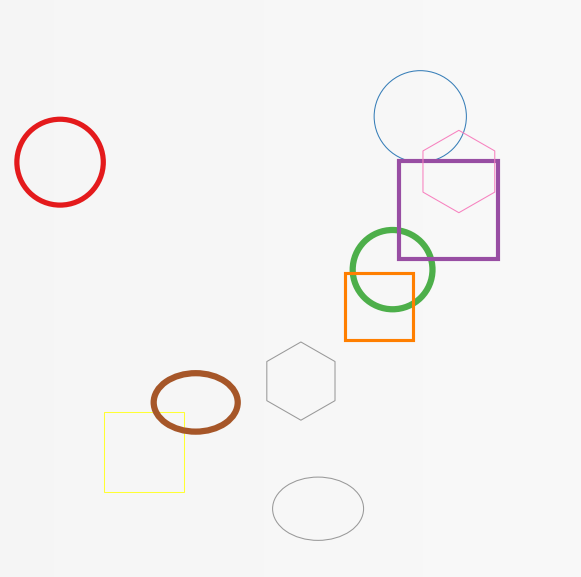[{"shape": "circle", "thickness": 2.5, "radius": 0.37, "center": [0.103, 0.718]}, {"shape": "circle", "thickness": 0.5, "radius": 0.4, "center": [0.723, 0.797]}, {"shape": "circle", "thickness": 3, "radius": 0.34, "center": [0.675, 0.532]}, {"shape": "square", "thickness": 2, "radius": 0.42, "center": [0.772, 0.636]}, {"shape": "square", "thickness": 1.5, "radius": 0.29, "center": [0.652, 0.469]}, {"shape": "square", "thickness": 0.5, "radius": 0.34, "center": [0.247, 0.216]}, {"shape": "oval", "thickness": 3, "radius": 0.36, "center": [0.337, 0.302]}, {"shape": "hexagon", "thickness": 0.5, "radius": 0.36, "center": [0.789, 0.702]}, {"shape": "hexagon", "thickness": 0.5, "radius": 0.34, "center": [0.518, 0.339]}, {"shape": "oval", "thickness": 0.5, "radius": 0.39, "center": [0.547, 0.118]}]